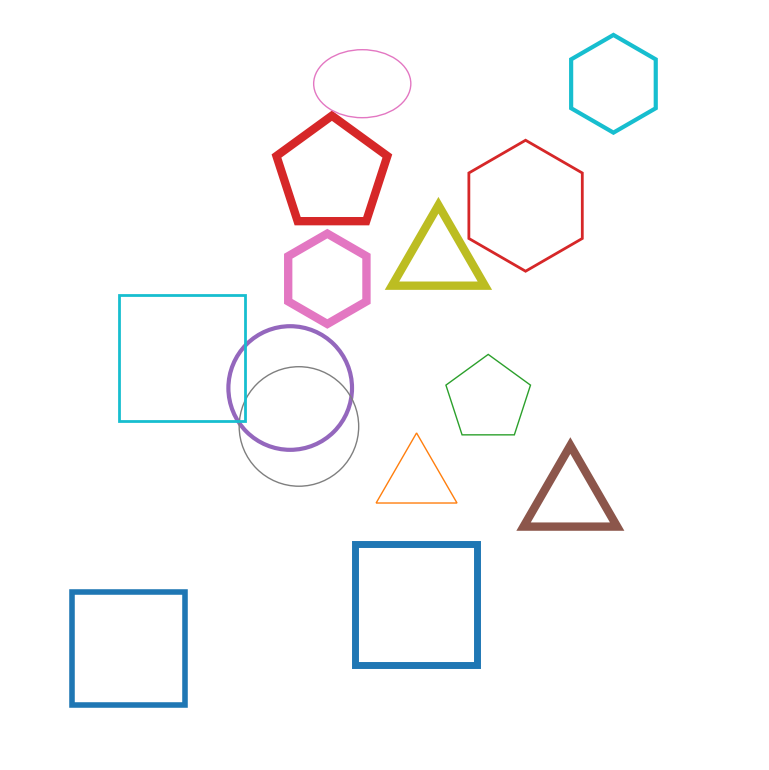[{"shape": "square", "thickness": 2, "radius": 0.37, "center": [0.167, 0.158]}, {"shape": "square", "thickness": 2.5, "radius": 0.39, "center": [0.54, 0.215]}, {"shape": "triangle", "thickness": 0.5, "radius": 0.3, "center": [0.541, 0.377]}, {"shape": "pentagon", "thickness": 0.5, "radius": 0.29, "center": [0.634, 0.482]}, {"shape": "pentagon", "thickness": 3, "radius": 0.38, "center": [0.431, 0.774]}, {"shape": "hexagon", "thickness": 1, "radius": 0.43, "center": [0.683, 0.733]}, {"shape": "circle", "thickness": 1.5, "radius": 0.4, "center": [0.377, 0.496]}, {"shape": "triangle", "thickness": 3, "radius": 0.35, "center": [0.741, 0.351]}, {"shape": "hexagon", "thickness": 3, "radius": 0.29, "center": [0.425, 0.638]}, {"shape": "oval", "thickness": 0.5, "radius": 0.32, "center": [0.47, 0.891]}, {"shape": "circle", "thickness": 0.5, "radius": 0.39, "center": [0.388, 0.446]}, {"shape": "triangle", "thickness": 3, "radius": 0.35, "center": [0.569, 0.664]}, {"shape": "hexagon", "thickness": 1.5, "radius": 0.32, "center": [0.797, 0.891]}, {"shape": "square", "thickness": 1, "radius": 0.41, "center": [0.237, 0.535]}]